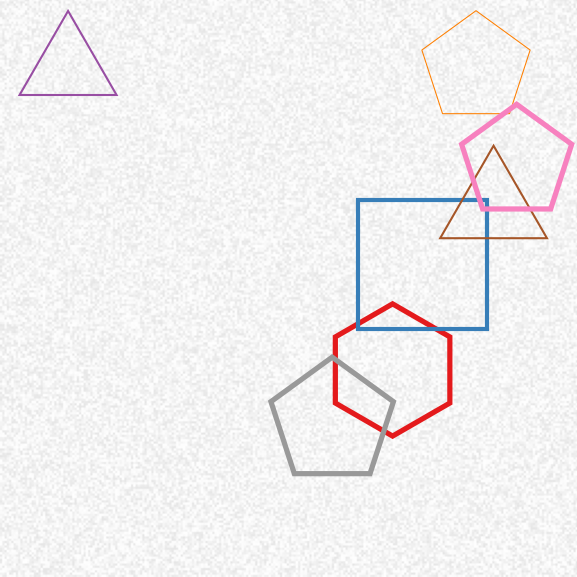[{"shape": "hexagon", "thickness": 2.5, "radius": 0.57, "center": [0.68, 0.358]}, {"shape": "square", "thickness": 2, "radius": 0.56, "center": [0.732, 0.541]}, {"shape": "triangle", "thickness": 1, "radius": 0.48, "center": [0.118, 0.883]}, {"shape": "pentagon", "thickness": 0.5, "radius": 0.49, "center": [0.824, 0.882]}, {"shape": "triangle", "thickness": 1, "radius": 0.53, "center": [0.855, 0.64]}, {"shape": "pentagon", "thickness": 2.5, "radius": 0.5, "center": [0.895, 0.718]}, {"shape": "pentagon", "thickness": 2.5, "radius": 0.56, "center": [0.575, 0.269]}]